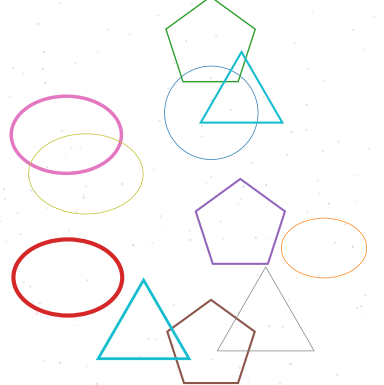[{"shape": "circle", "thickness": 0.5, "radius": 0.61, "center": [0.549, 0.707]}, {"shape": "oval", "thickness": 0.5, "radius": 0.55, "center": [0.842, 0.356]}, {"shape": "pentagon", "thickness": 1, "radius": 0.61, "center": [0.547, 0.887]}, {"shape": "oval", "thickness": 3, "radius": 0.71, "center": [0.176, 0.279]}, {"shape": "pentagon", "thickness": 1.5, "radius": 0.61, "center": [0.624, 0.413]}, {"shape": "pentagon", "thickness": 1.5, "radius": 0.6, "center": [0.548, 0.102]}, {"shape": "oval", "thickness": 2.5, "radius": 0.72, "center": [0.172, 0.65]}, {"shape": "triangle", "thickness": 0.5, "radius": 0.73, "center": [0.69, 0.161]}, {"shape": "oval", "thickness": 0.5, "radius": 0.74, "center": [0.223, 0.548]}, {"shape": "triangle", "thickness": 2, "radius": 0.68, "center": [0.373, 0.136]}, {"shape": "triangle", "thickness": 1.5, "radius": 0.61, "center": [0.627, 0.743]}]